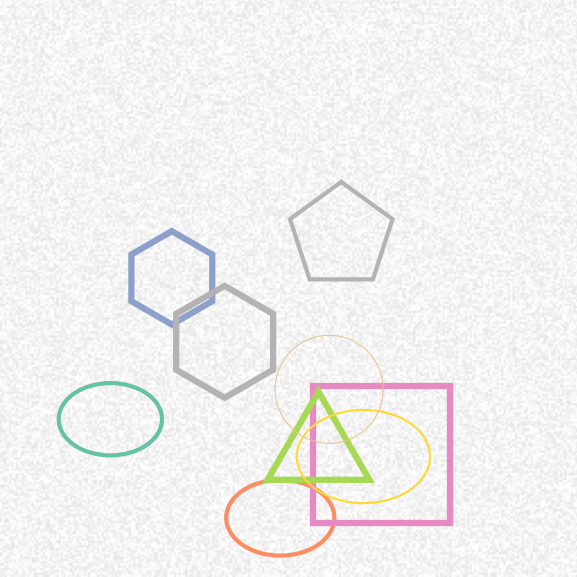[{"shape": "oval", "thickness": 2, "radius": 0.45, "center": [0.191, 0.273]}, {"shape": "oval", "thickness": 2, "radius": 0.47, "center": [0.485, 0.103]}, {"shape": "hexagon", "thickness": 3, "radius": 0.4, "center": [0.298, 0.518]}, {"shape": "square", "thickness": 3, "radius": 0.59, "center": [0.661, 0.212]}, {"shape": "triangle", "thickness": 3, "radius": 0.51, "center": [0.551, 0.219]}, {"shape": "oval", "thickness": 1, "radius": 0.58, "center": [0.629, 0.209]}, {"shape": "circle", "thickness": 0.5, "radius": 0.47, "center": [0.57, 0.325]}, {"shape": "pentagon", "thickness": 2, "radius": 0.47, "center": [0.591, 0.591]}, {"shape": "hexagon", "thickness": 3, "radius": 0.48, "center": [0.389, 0.407]}]